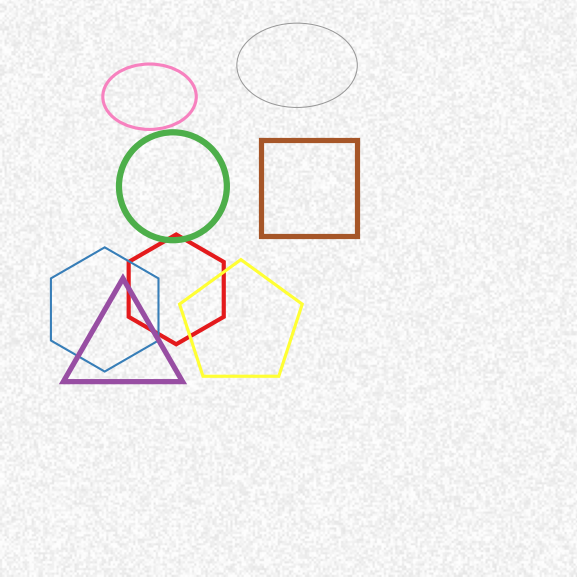[{"shape": "hexagon", "thickness": 2, "radius": 0.48, "center": [0.305, 0.498]}, {"shape": "hexagon", "thickness": 1, "radius": 0.54, "center": [0.181, 0.463]}, {"shape": "circle", "thickness": 3, "radius": 0.47, "center": [0.299, 0.677]}, {"shape": "triangle", "thickness": 2.5, "radius": 0.6, "center": [0.213, 0.398]}, {"shape": "pentagon", "thickness": 1.5, "radius": 0.56, "center": [0.417, 0.438]}, {"shape": "square", "thickness": 2.5, "radius": 0.42, "center": [0.535, 0.674]}, {"shape": "oval", "thickness": 1.5, "radius": 0.4, "center": [0.259, 0.832]}, {"shape": "oval", "thickness": 0.5, "radius": 0.52, "center": [0.514, 0.886]}]